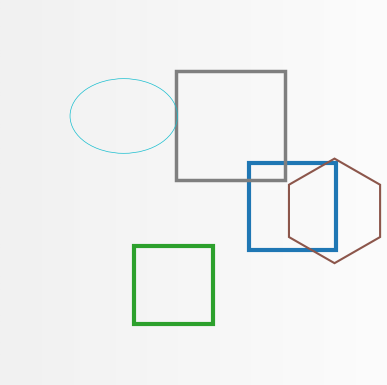[{"shape": "square", "thickness": 3, "radius": 0.56, "center": [0.755, 0.464]}, {"shape": "square", "thickness": 3, "radius": 0.51, "center": [0.449, 0.26]}, {"shape": "hexagon", "thickness": 1.5, "radius": 0.68, "center": [0.863, 0.452]}, {"shape": "square", "thickness": 2.5, "radius": 0.7, "center": [0.595, 0.674]}, {"shape": "oval", "thickness": 0.5, "radius": 0.69, "center": [0.319, 0.699]}]